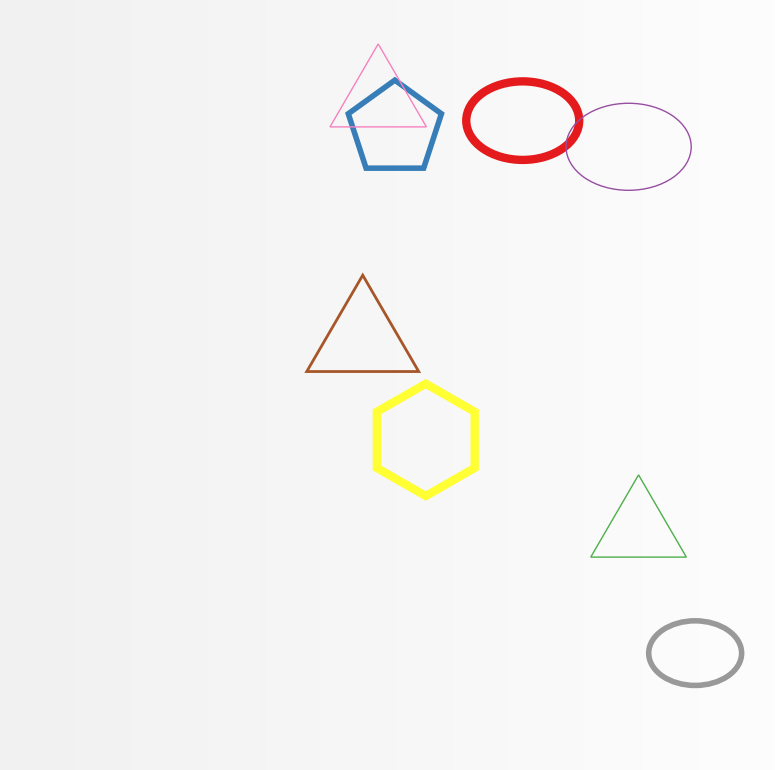[{"shape": "oval", "thickness": 3, "radius": 0.36, "center": [0.674, 0.843]}, {"shape": "pentagon", "thickness": 2, "radius": 0.32, "center": [0.509, 0.833]}, {"shape": "triangle", "thickness": 0.5, "radius": 0.36, "center": [0.824, 0.312]}, {"shape": "oval", "thickness": 0.5, "radius": 0.4, "center": [0.811, 0.809]}, {"shape": "hexagon", "thickness": 3, "radius": 0.36, "center": [0.549, 0.429]}, {"shape": "triangle", "thickness": 1, "radius": 0.42, "center": [0.468, 0.559]}, {"shape": "triangle", "thickness": 0.5, "radius": 0.36, "center": [0.488, 0.871]}, {"shape": "oval", "thickness": 2, "radius": 0.3, "center": [0.897, 0.152]}]